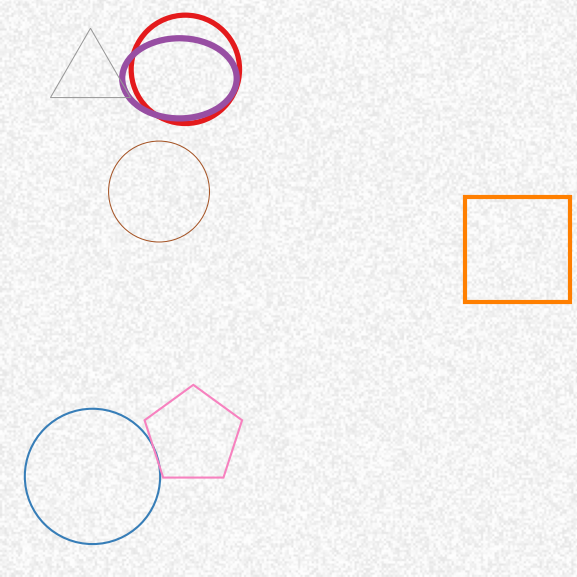[{"shape": "circle", "thickness": 2.5, "radius": 0.47, "center": [0.321, 0.879]}, {"shape": "circle", "thickness": 1, "radius": 0.59, "center": [0.16, 0.174]}, {"shape": "oval", "thickness": 3, "radius": 0.5, "center": [0.311, 0.863]}, {"shape": "square", "thickness": 2, "radius": 0.45, "center": [0.896, 0.567]}, {"shape": "circle", "thickness": 0.5, "radius": 0.44, "center": [0.275, 0.667]}, {"shape": "pentagon", "thickness": 1, "radius": 0.44, "center": [0.335, 0.244]}, {"shape": "triangle", "thickness": 0.5, "radius": 0.4, "center": [0.157, 0.87]}]